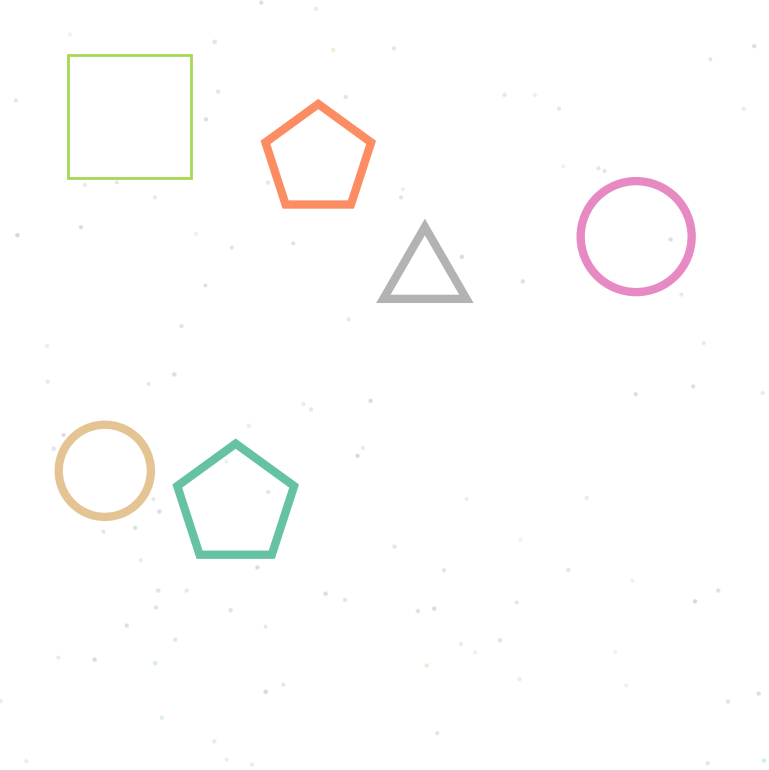[{"shape": "pentagon", "thickness": 3, "radius": 0.4, "center": [0.306, 0.344]}, {"shape": "pentagon", "thickness": 3, "radius": 0.36, "center": [0.413, 0.793]}, {"shape": "circle", "thickness": 3, "radius": 0.36, "center": [0.826, 0.693]}, {"shape": "square", "thickness": 1, "radius": 0.4, "center": [0.169, 0.848]}, {"shape": "circle", "thickness": 3, "radius": 0.3, "center": [0.136, 0.389]}, {"shape": "triangle", "thickness": 3, "radius": 0.31, "center": [0.552, 0.643]}]